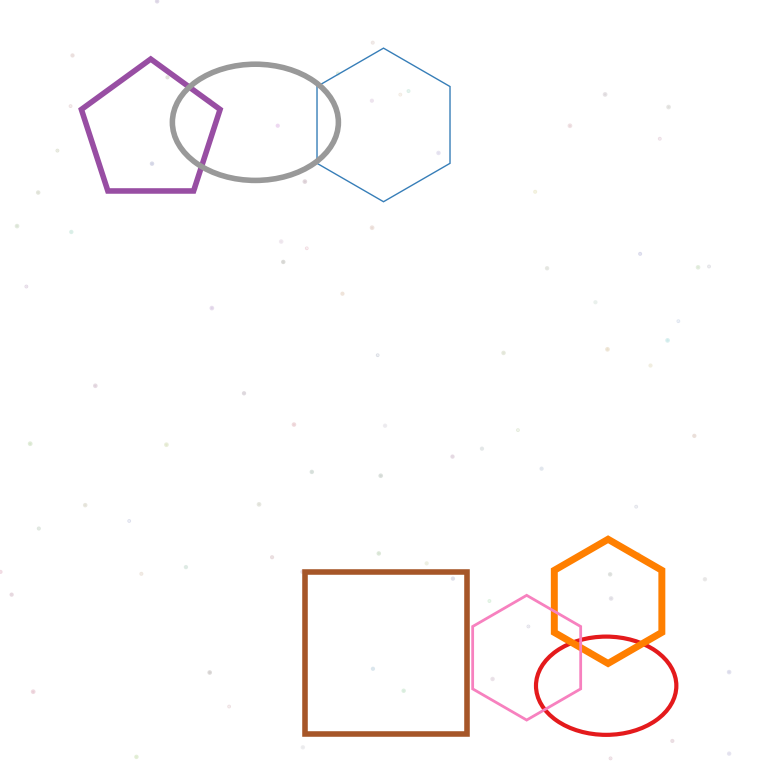[{"shape": "oval", "thickness": 1.5, "radius": 0.46, "center": [0.787, 0.109]}, {"shape": "hexagon", "thickness": 0.5, "radius": 0.5, "center": [0.498, 0.838]}, {"shape": "pentagon", "thickness": 2, "radius": 0.47, "center": [0.196, 0.829]}, {"shape": "hexagon", "thickness": 2.5, "radius": 0.4, "center": [0.79, 0.219]}, {"shape": "square", "thickness": 2, "radius": 0.53, "center": [0.501, 0.152]}, {"shape": "hexagon", "thickness": 1, "radius": 0.4, "center": [0.684, 0.146]}, {"shape": "oval", "thickness": 2, "radius": 0.54, "center": [0.332, 0.841]}]